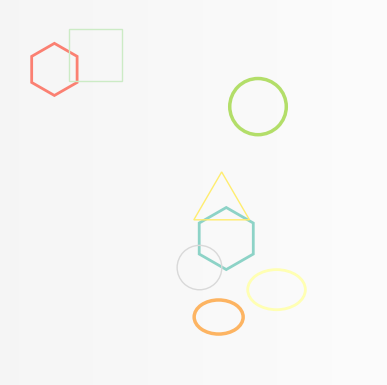[{"shape": "hexagon", "thickness": 2, "radius": 0.4, "center": [0.584, 0.38]}, {"shape": "oval", "thickness": 2, "radius": 0.37, "center": [0.714, 0.248]}, {"shape": "hexagon", "thickness": 2, "radius": 0.34, "center": [0.14, 0.82]}, {"shape": "oval", "thickness": 2.5, "radius": 0.32, "center": [0.564, 0.177]}, {"shape": "circle", "thickness": 2.5, "radius": 0.36, "center": [0.666, 0.723]}, {"shape": "circle", "thickness": 1, "radius": 0.29, "center": [0.515, 0.305]}, {"shape": "square", "thickness": 1, "radius": 0.34, "center": [0.247, 0.858]}, {"shape": "triangle", "thickness": 1, "radius": 0.41, "center": [0.572, 0.47]}]